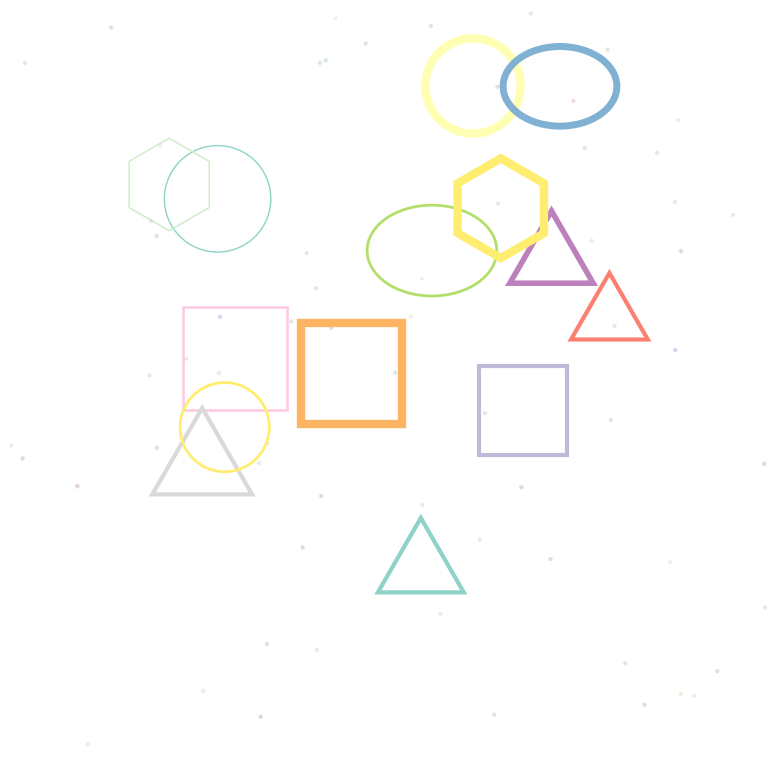[{"shape": "triangle", "thickness": 1.5, "radius": 0.32, "center": [0.547, 0.263]}, {"shape": "circle", "thickness": 0.5, "radius": 0.35, "center": [0.283, 0.742]}, {"shape": "circle", "thickness": 3, "radius": 0.31, "center": [0.614, 0.888]}, {"shape": "square", "thickness": 1.5, "radius": 0.29, "center": [0.679, 0.467]}, {"shape": "triangle", "thickness": 1.5, "radius": 0.29, "center": [0.791, 0.588]}, {"shape": "oval", "thickness": 2.5, "radius": 0.37, "center": [0.727, 0.888]}, {"shape": "square", "thickness": 3, "radius": 0.33, "center": [0.456, 0.514]}, {"shape": "oval", "thickness": 1, "radius": 0.42, "center": [0.561, 0.675]}, {"shape": "square", "thickness": 1, "radius": 0.34, "center": [0.305, 0.534]}, {"shape": "triangle", "thickness": 1.5, "radius": 0.37, "center": [0.263, 0.395]}, {"shape": "triangle", "thickness": 2, "radius": 0.31, "center": [0.716, 0.663]}, {"shape": "hexagon", "thickness": 0.5, "radius": 0.3, "center": [0.22, 0.76]}, {"shape": "hexagon", "thickness": 3, "radius": 0.32, "center": [0.65, 0.73]}, {"shape": "circle", "thickness": 1, "radius": 0.29, "center": [0.292, 0.445]}]